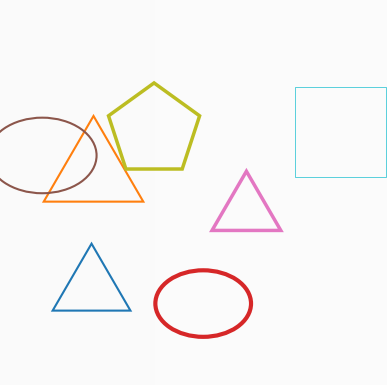[{"shape": "triangle", "thickness": 1.5, "radius": 0.58, "center": [0.236, 0.251]}, {"shape": "triangle", "thickness": 1.5, "radius": 0.74, "center": [0.241, 0.55]}, {"shape": "oval", "thickness": 3, "radius": 0.62, "center": [0.524, 0.212]}, {"shape": "oval", "thickness": 1.5, "radius": 0.7, "center": [0.109, 0.596]}, {"shape": "triangle", "thickness": 2.5, "radius": 0.51, "center": [0.636, 0.453]}, {"shape": "pentagon", "thickness": 2.5, "radius": 0.62, "center": [0.398, 0.661]}, {"shape": "square", "thickness": 0.5, "radius": 0.58, "center": [0.879, 0.658]}]